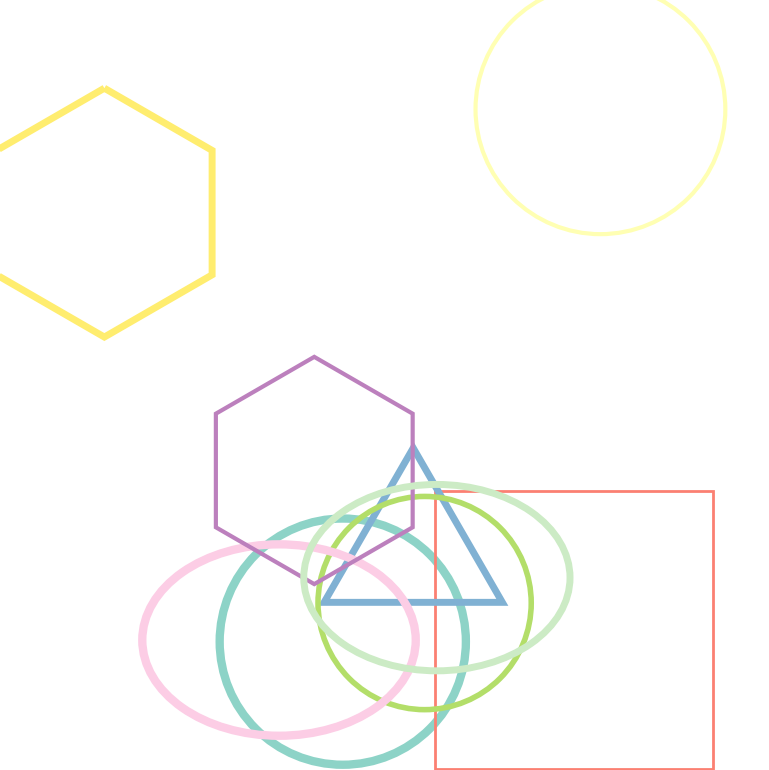[{"shape": "circle", "thickness": 3, "radius": 0.8, "center": [0.445, 0.167]}, {"shape": "circle", "thickness": 1.5, "radius": 0.81, "center": [0.78, 0.858]}, {"shape": "square", "thickness": 1, "radius": 0.9, "center": [0.746, 0.182]}, {"shape": "triangle", "thickness": 2.5, "radius": 0.67, "center": [0.537, 0.285]}, {"shape": "circle", "thickness": 2, "radius": 0.69, "center": [0.551, 0.217]}, {"shape": "oval", "thickness": 3, "radius": 0.89, "center": [0.362, 0.169]}, {"shape": "hexagon", "thickness": 1.5, "radius": 0.74, "center": [0.408, 0.389]}, {"shape": "oval", "thickness": 2.5, "radius": 0.86, "center": [0.567, 0.25]}, {"shape": "hexagon", "thickness": 2.5, "radius": 0.81, "center": [0.136, 0.724]}]